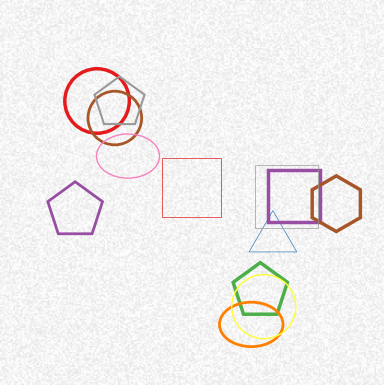[{"shape": "square", "thickness": 0.5, "radius": 0.38, "center": [0.497, 0.514]}, {"shape": "circle", "thickness": 2.5, "radius": 0.42, "center": [0.252, 0.738]}, {"shape": "triangle", "thickness": 0.5, "radius": 0.36, "center": [0.709, 0.381]}, {"shape": "pentagon", "thickness": 2.5, "radius": 0.37, "center": [0.676, 0.244]}, {"shape": "pentagon", "thickness": 2, "radius": 0.37, "center": [0.195, 0.453]}, {"shape": "square", "thickness": 2.5, "radius": 0.34, "center": [0.763, 0.491]}, {"shape": "oval", "thickness": 2, "radius": 0.41, "center": [0.653, 0.157]}, {"shape": "circle", "thickness": 1, "radius": 0.42, "center": [0.685, 0.204]}, {"shape": "circle", "thickness": 2, "radius": 0.35, "center": [0.298, 0.693]}, {"shape": "hexagon", "thickness": 2.5, "radius": 0.36, "center": [0.873, 0.471]}, {"shape": "oval", "thickness": 1, "radius": 0.41, "center": [0.332, 0.595]}, {"shape": "pentagon", "thickness": 1.5, "radius": 0.34, "center": [0.31, 0.733]}, {"shape": "square", "thickness": 0.5, "radius": 0.41, "center": [0.744, 0.489]}]